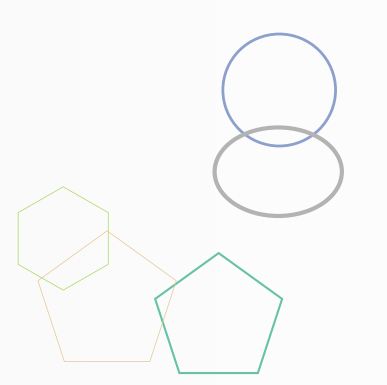[{"shape": "pentagon", "thickness": 1.5, "radius": 0.86, "center": [0.564, 0.17]}, {"shape": "circle", "thickness": 2, "radius": 0.73, "center": [0.721, 0.766]}, {"shape": "hexagon", "thickness": 0.5, "radius": 0.67, "center": [0.163, 0.381]}, {"shape": "pentagon", "thickness": 0.5, "radius": 0.94, "center": [0.276, 0.213]}, {"shape": "oval", "thickness": 3, "radius": 0.82, "center": [0.718, 0.554]}]